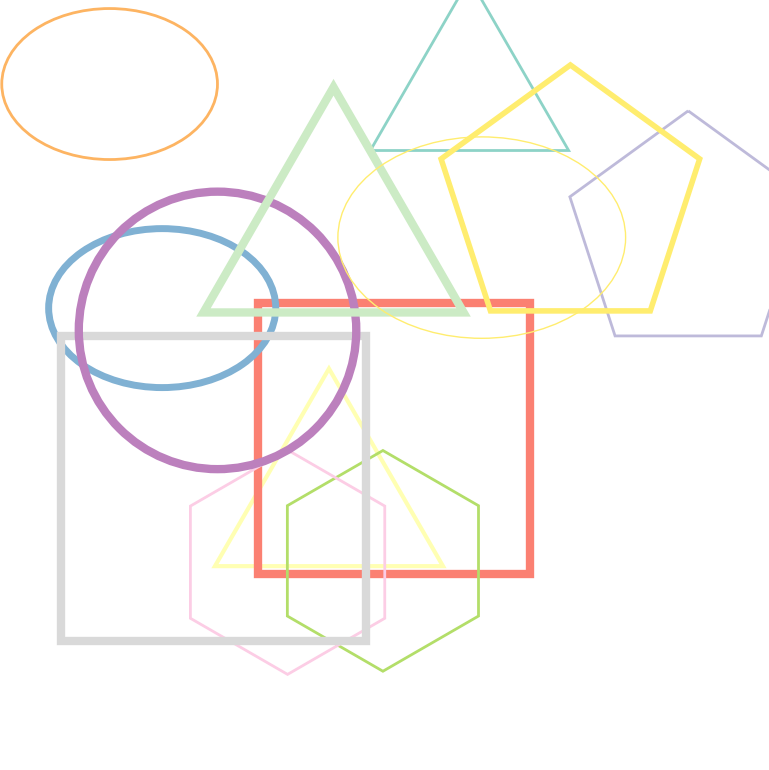[{"shape": "triangle", "thickness": 1, "radius": 0.74, "center": [0.61, 0.879]}, {"shape": "triangle", "thickness": 1.5, "radius": 0.86, "center": [0.427, 0.35]}, {"shape": "pentagon", "thickness": 1, "radius": 0.81, "center": [0.894, 0.694]}, {"shape": "square", "thickness": 3, "radius": 0.88, "center": [0.512, 0.431]}, {"shape": "oval", "thickness": 2.5, "radius": 0.74, "center": [0.211, 0.6]}, {"shape": "oval", "thickness": 1, "radius": 0.7, "center": [0.142, 0.891]}, {"shape": "hexagon", "thickness": 1, "radius": 0.72, "center": [0.497, 0.272]}, {"shape": "hexagon", "thickness": 1, "radius": 0.73, "center": [0.373, 0.27]}, {"shape": "square", "thickness": 3, "radius": 0.99, "center": [0.277, 0.366]}, {"shape": "circle", "thickness": 3, "radius": 0.9, "center": [0.283, 0.571]}, {"shape": "triangle", "thickness": 3, "radius": 0.98, "center": [0.433, 0.692]}, {"shape": "oval", "thickness": 0.5, "radius": 0.93, "center": [0.626, 0.691]}, {"shape": "pentagon", "thickness": 2, "radius": 0.88, "center": [0.741, 0.739]}]